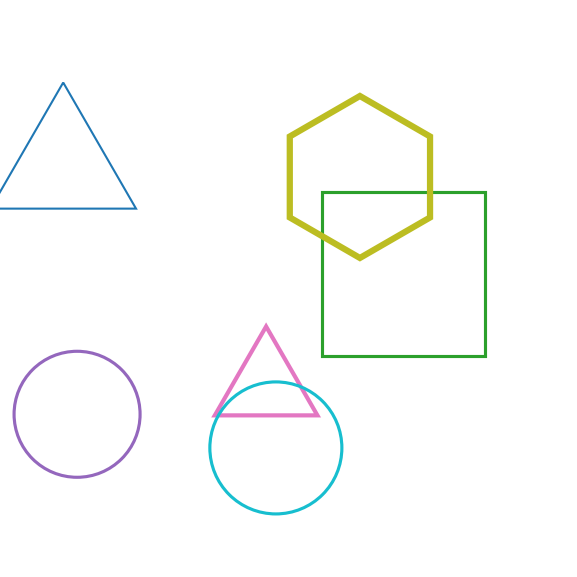[{"shape": "triangle", "thickness": 1, "radius": 0.73, "center": [0.109, 0.711]}, {"shape": "square", "thickness": 1.5, "radius": 0.71, "center": [0.699, 0.524]}, {"shape": "circle", "thickness": 1.5, "radius": 0.55, "center": [0.133, 0.282]}, {"shape": "triangle", "thickness": 2, "radius": 0.51, "center": [0.461, 0.331]}, {"shape": "hexagon", "thickness": 3, "radius": 0.7, "center": [0.623, 0.693]}, {"shape": "circle", "thickness": 1.5, "radius": 0.57, "center": [0.478, 0.224]}]